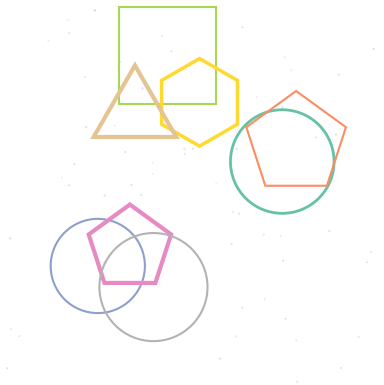[{"shape": "circle", "thickness": 2, "radius": 0.67, "center": [0.733, 0.58]}, {"shape": "pentagon", "thickness": 1.5, "radius": 0.68, "center": [0.769, 0.628]}, {"shape": "circle", "thickness": 1.5, "radius": 0.61, "center": [0.254, 0.309]}, {"shape": "pentagon", "thickness": 3, "radius": 0.56, "center": [0.337, 0.356]}, {"shape": "square", "thickness": 1.5, "radius": 0.63, "center": [0.435, 0.856]}, {"shape": "hexagon", "thickness": 2.5, "radius": 0.57, "center": [0.518, 0.734]}, {"shape": "triangle", "thickness": 3, "radius": 0.62, "center": [0.351, 0.706]}, {"shape": "circle", "thickness": 1.5, "radius": 0.7, "center": [0.399, 0.254]}]